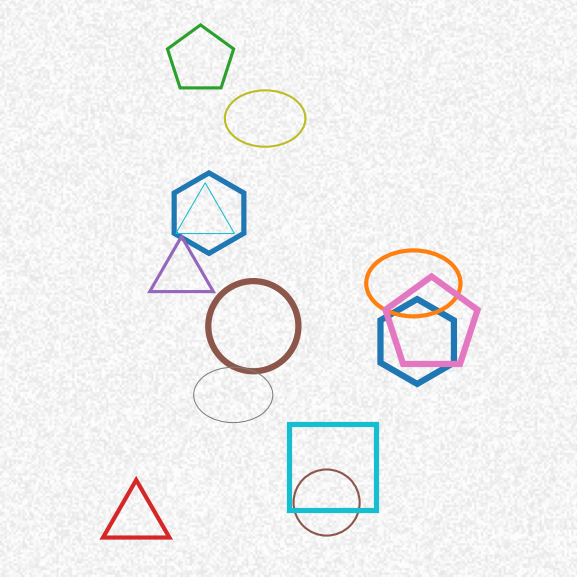[{"shape": "hexagon", "thickness": 2.5, "radius": 0.35, "center": [0.362, 0.63]}, {"shape": "hexagon", "thickness": 3, "radius": 0.37, "center": [0.722, 0.408]}, {"shape": "oval", "thickness": 2, "radius": 0.41, "center": [0.716, 0.508]}, {"shape": "pentagon", "thickness": 1.5, "radius": 0.3, "center": [0.347, 0.896]}, {"shape": "triangle", "thickness": 2, "radius": 0.33, "center": [0.236, 0.102]}, {"shape": "triangle", "thickness": 1.5, "radius": 0.32, "center": [0.314, 0.526]}, {"shape": "circle", "thickness": 1, "radius": 0.29, "center": [0.566, 0.129]}, {"shape": "circle", "thickness": 3, "radius": 0.39, "center": [0.439, 0.434]}, {"shape": "pentagon", "thickness": 3, "radius": 0.42, "center": [0.747, 0.437]}, {"shape": "oval", "thickness": 0.5, "radius": 0.34, "center": [0.404, 0.315]}, {"shape": "oval", "thickness": 1, "radius": 0.35, "center": [0.459, 0.794]}, {"shape": "square", "thickness": 2.5, "radius": 0.37, "center": [0.576, 0.19]}, {"shape": "triangle", "thickness": 0.5, "radius": 0.29, "center": [0.355, 0.624]}]